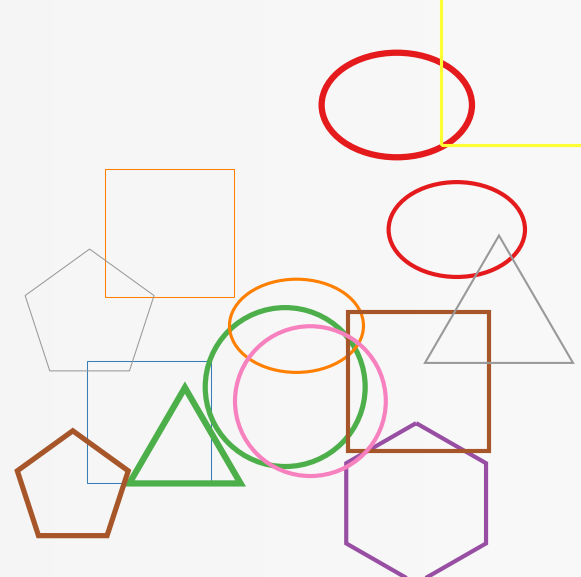[{"shape": "oval", "thickness": 2, "radius": 0.59, "center": [0.786, 0.602]}, {"shape": "oval", "thickness": 3, "radius": 0.65, "center": [0.683, 0.817]}, {"shape": "square", "thickness": 0.5, "radius": 0.53, "center": [0.257, 0.268]}, {"shape": "triangle", "thickness": 3, "radius": 0.55, "center": [0.318, 0.217]}, {"shape": "circle", "thickness": 2.5, "radius": 0.69, "center": [0.491, 0.329]}, {"shape": "hexagon", "thickness": 2, "radius": 0.69, "center": [0.716, 0.128]}, {"shape": "square", "thickness": 0.5, "radius": 0.56, "center": [0.292, 0.596]}, {"shape": "oval", "thickness": 1.5, "radius": 0.58, "center": [0.51, 0.435]}, {"shape": "square", "thickness": 1.5, "radius": 0.71, "center": [0.899, 0.89]}, {"shape": "pentagon", "thickness": 2.5, "radius": 0.5, "center": [0.125, 0.153]}, {"shape": "square", "thickness": 2, "radius": 0.61, "center": [0.72, 0.339]}, {"shape": "circle", "thickness": 2, "radius": 0.65, "center": [0.534, 0.305]}, {"shape": "pentagon", "thickness": 0.5, "radius": 0.58, "center": [0.154, 0.451]}, {"shape": "triangle", "thickness": 1, "radius": 0.74, "center": [0.858, 0.444]}]